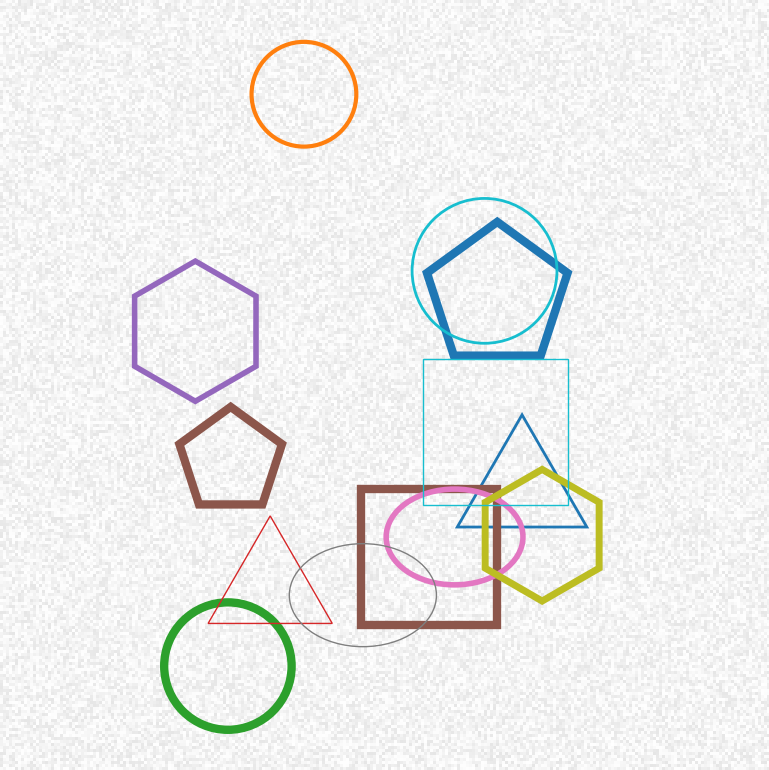[{"shape": "triangle", "thickness": 1, "radius": 0.49, "center": [0.678, 0.364]}, {"shape": "pentagon", "thickness": 3, "radius": 0.48, "center": [0.646, 0.616]}, {"shape": "circle", "thickness": 1.5, "radius": 0.34, "center": [0.395, 0.878]}, {"shape": "circle", "thickness": 3, "radius": 0.41, "center": [0.296, 0.135]}, {"shape": "triangle", "thickness": 0.5, "radius": 0.47, "center": [0.351, 0.237]}, {"shape": "hexagon", "thickness": 2, "radius": 0.46, "center": [0.254, 0.57]}, {"shape": "pentagon", "thickness": 3, "radius": 0.35, "center": [0.3, 0.402]}, {"shape": "square", "thickness": 3, "radius": 0.44, "center": [0.557, 0.277]}, {"shape": "oval", "thickness": 2, "radius": 0.44, "center": [0.59, 0.303]}, {"shape": "oval", "thickness": 0.5, "radius": 0.48, "center": [0.471, 0.227]}, {"shape": "hexagon", "thickness": 2.5, "radius": 0.43, "center": [0.704, 0.305]}, {"shape": "circle", "thickness": 1, "radius": 0.47, "center": [0.629, 0.648]}, {"shape": "square", "thickness": 0.5, "radius": 0.47, "center": [0.644, 0.439]}]